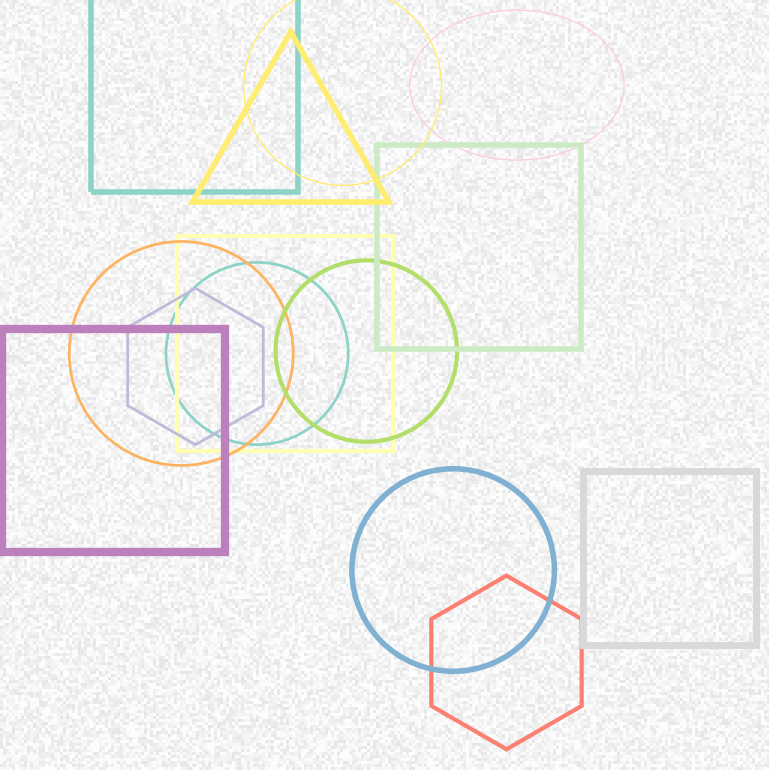[{"shape": "square", "thickness": 2, "radius": 0.67, "center": [0.253, 0.885]}, {"shape": "circle", "thickness": 1, "radius": 0.59, "center": [0.334, 0.541]}, {"shape": "square", "thickness": 1.5, "radius": 0.7, "center": [0.371, 0.554]}, {"shape": "hexagon", "thickness": 1, "radius": 0.51, "center": [0.254, 0.524]}, {"shape": "hexagon", "thickness": 1.5, "radius": 0.56, "center": [0.658, 0.14]}, {"shape": "circle", "thickness": 2, "radius": 0.66, "center": [0.589, 0.26]}, {"shape": "circle", "thickness": 1, "radius": 0.73, "center": [0.235, 0.541]}, {"shape": "circle", "thickness": 1.5, "radius": 0.59, "center": [0.476, 0.544]}, {"shape": "oval", "thickness": 0.5, "radius": 0.7, "center": [0.671, 0.89]}, {"shape": "square", "thickness": 2.5, "radius": 0.56, "center": [0.869, 0.275]}, {"shape": "square", "thickness": 3, "radius": 0.72, "center": [0.147, 0.428]}, {"shape": "square", "thickness": 2, "radius": 0.66, "center": [0.622, 0.679]}, {"shape": "triangle", "thickness": 2, "radius": 0.74, "center": [0.378, 0.811]}, {"shape": "circle", "thickness": 0.5, "radius": 0.64, "center": [0.445, 0.888]}]